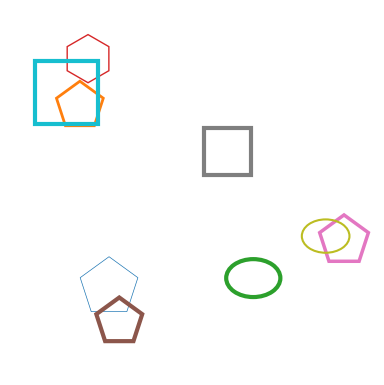[{"shape": "pentagon", "thickness": 0.5, "radius": 0.39, "center": [0.283, 0.254]}, {"shape": "pentagon", "thickness": 2, "radius": 0.32, "center": [0.207, 0.725]}, {"shape": "oval", "thickness": 3, "radius": 0.35, "center": [0.658, 0.278]}, {"shape": "hexagon", "thickness": 1, "radius": 0.31, "center": [0.229, 0.848]}, {"shape": "pentagon", "thickness": 3, "radius": 0.31, "center": [0.31, 0.165]}, {"shape": "pentagon", "thickness": 2.5, "radius": 0.33, "center": [0.894, 0.375]}, {"shape": "square", "thickness": 3, "radius": 0.3, "center": [0.592, 0.606]}, {"shape": "oval", "thickness": 1.5, "radius": 0.31, "center": [0.846, 0.387]}, {"shape": "square", "thickness": 3, "radius": 0.41, "center": [0.173, 0.759]}]